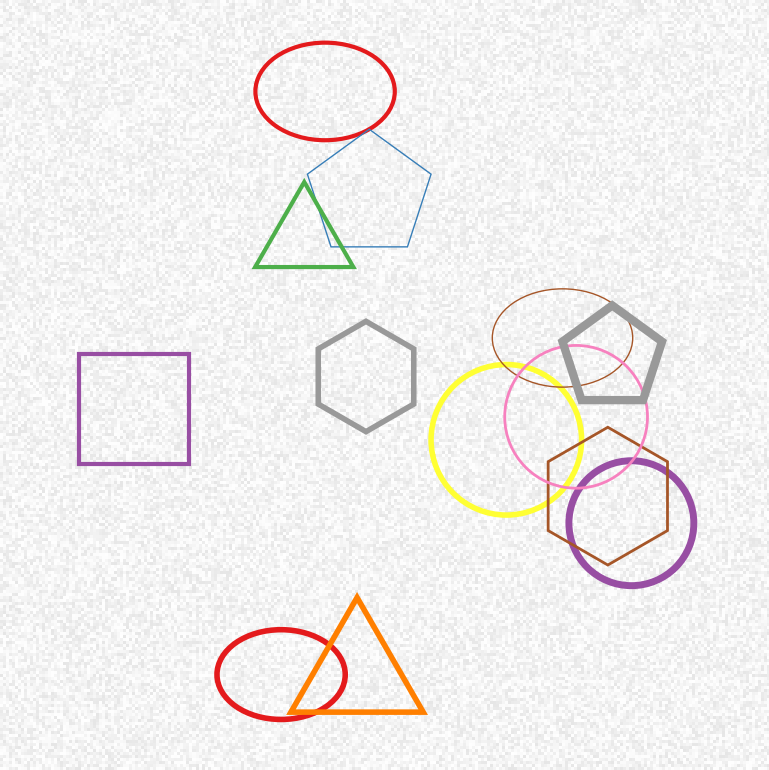[{"shape": "oval", "thickness": 2, "radius": 0.42, "center": [0.365, 0.124]}, {"shape": "oval", "thickness": 1.5, "radius": 0.45, "center": [0.422, 0.881]}, {"shape": "pentagon", "thickness": 0.5, "radius": 0.42, "center": [0.48, 0.748]}, {"shape": "triangle", "thickness": 1.5, "radius": 0.37, "center": [0.395, 0.69]}, {"shape": "circle", "thickness": 2.5, "radius": 0.41, "center": [0.82, 0.321]}, {"shape": "square", "thickness": 1.5, "radius": 0.36, "center": [0.174, 0.469]}, {"shape": "triangle", "thickness": 2, "radius": 0.5, "center": [0.464, 0.125]}, {"shape": "circle", "thickness": 2, "radius": 0.49, "center": [0.658, 0.429]}, {"shape": "hexagon", "thickness": 1, "radius": 0.45, "center": [0.789, 0.356]}, {"shape": "oval", "thickness": 0.5, "radius": 0.46, "center": [0.731, 0.561]}, {"shape": "circle", "thickness": 1, "radius": 0.46, "center": [0.748, 0.459]}, {"shape": "hexagon", "thickness": 2, "radius": 0.36, "center": [0.475, 0.511]}, {"shape": "pentagon", "thickness": 3, "radius": 0.34, "center": [0.795, 0.535]}]